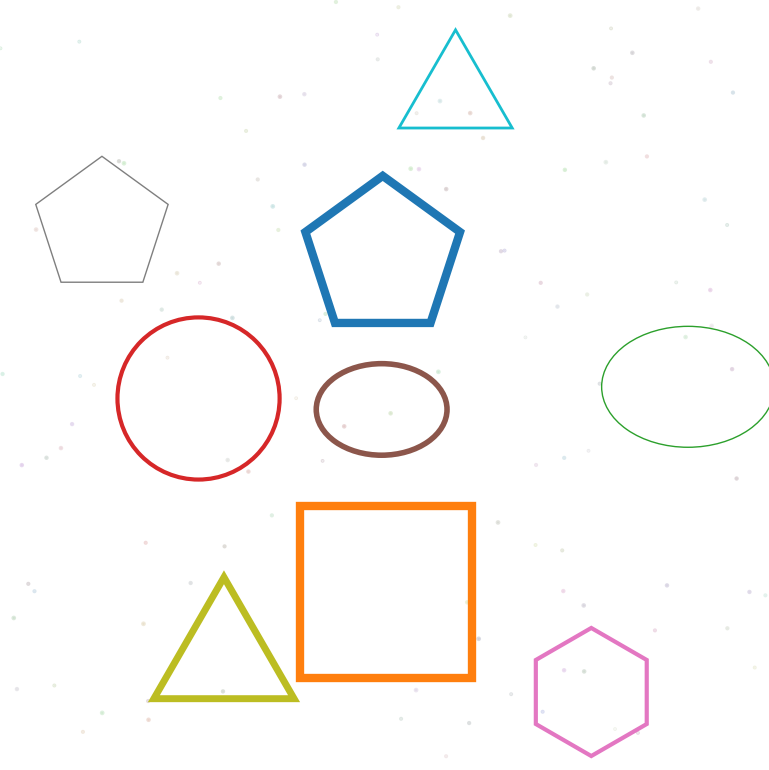[{"shape": "pentagon", "thickness": 3, "radius": 0.53, "center": [0.497, 0.666]}, {"shape": "square", "thickness": 3, "radius": 0.56, "center": [0.501, 0.231]}, {"shape": "oval", "thickness": 0.5, "radius": 0.56, "center": [0.894, 0.498]}, {"shape": "circle", "thickness": 1.5, "radius": 0.53, "center": [0.258, 0.482]}, {"shape": "oval", "thickness": 2, "radius": 0.42, "center": [0.496, 0.468]}, {"shape": "hexagon", "thickness": 1.5, "radius": 0.42, "center": [0.768, 0.101]}, {"shape": "pentagon", "thickness": 0.5, "radius": 0.45, "center": [0.132, 0.707]}, {"shape": "triangle", "thickness": 2.5, "radius": 0.53, "center": [0.291, 0.145]}, {"shape": "triangle", "thickness": 1, "radius": 0.42, "center": [0.592, 0.876]}]